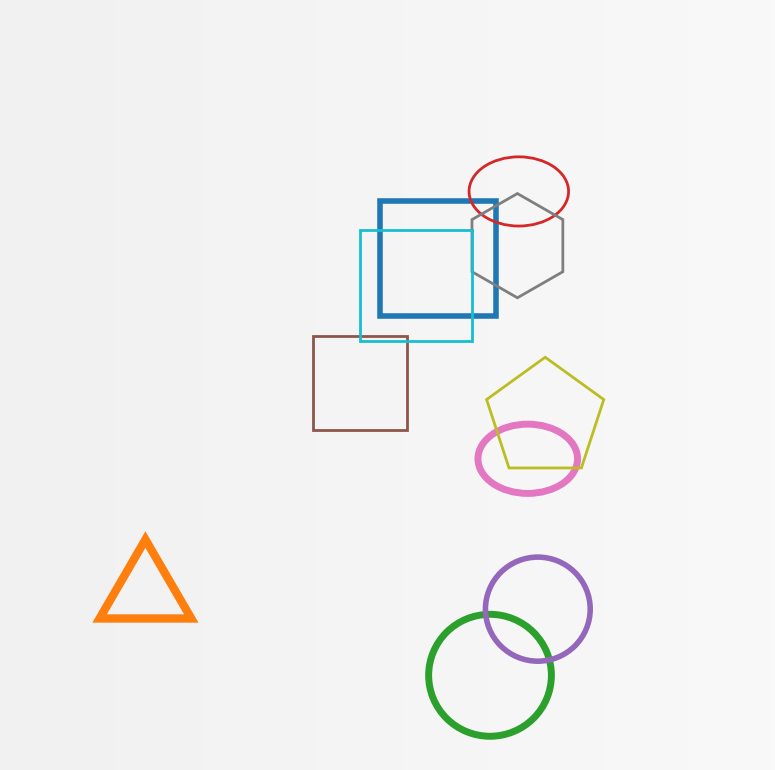[{"shape": "square", "thickness": 2, "radius": 0.37, "center": [0.565, 0.664]}, {"shape": "triangle", "thickness": 3, "radius": 0.34, "center": [0.188, 0.231]}, {"shape": "circle", "thickness": 2.5, "radius": 0.4, "center": [0.632, 0.123]}, {"shape": "oval", "thickness": 1, "radius": 0.32, "center": [0.669, 0.751]}, {"shape": "circle", "thickness": 2, "radius": 0.34, "center": [0.694, 0.209]}, {"shape": "square", "thickness": 1, "radius": 0.3, "center": [0.465, 0.503]}, {"shape": "oval", "thickness": 2.5, "radius": 0.32, "center": [0.681, 0.404]}, {"shape": "hexagon", "thickness": 1, "radius": 0.34, "center": [0.668, 0.681]}, {"shape": "pentagon", "thickness": 1, "radius": 0.4, "center": [0.703, 0.457]}, {"shape": "square", "thickness": 1, "radius": 0.36, "center": [0.536, 0.629]}]